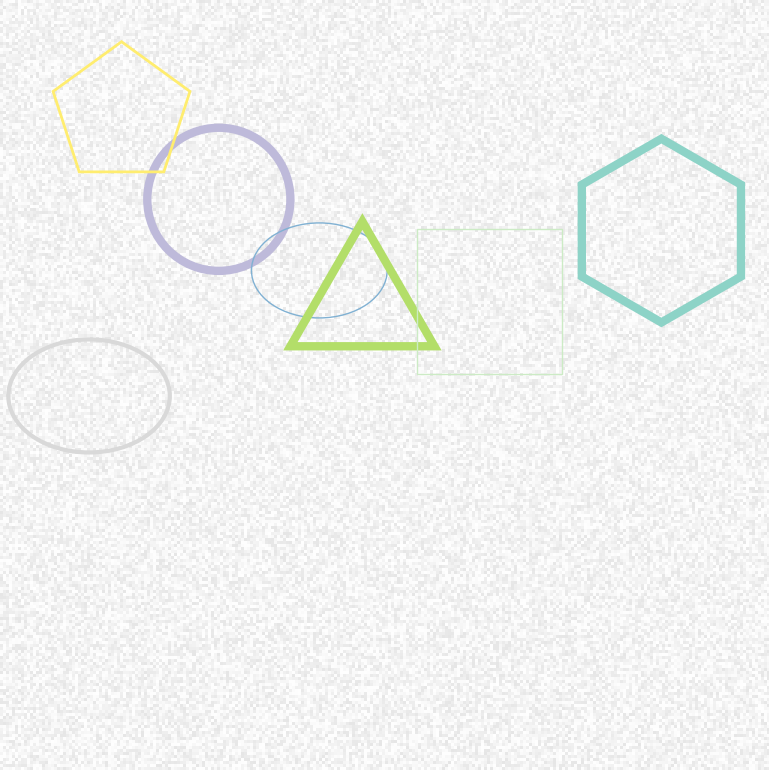[{"shape": "hexagon", "thickness": 3, "radius": 0.6, "center": [0.859, 0.701]}, {"shape": "circle", "thickness": 3, "radius": 0.46, "center": [0.284, 0.741]}, {"shape": "oval", "thickness": 0.5, "radius": 0.44, "center": [0.415, 0.649]}, {"shape": "triangle", "thickness": 3, "radius": 0.54, "center": [0.471, 0.604]}, {"shape": "oval", "thickness": 1.5, "radius": 0.52, "center": [0.116, 0.486]}, {"shape": "square", "thickness": 0.5, "radius": 0.47, "center": [0.636, 0.609]}, {"shape": "pentagon", "thickness": 1, "radius": 0.47, "center": [0.158, 0.852]}]